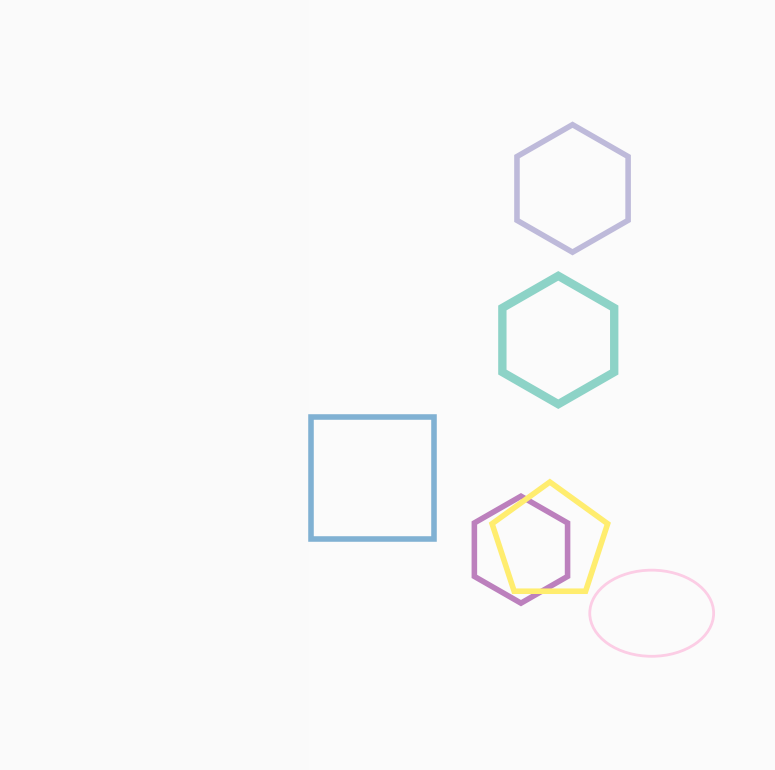[{"shape": "hexagon", "thickness": 3, "radius": 0.42, "center": [0.72, 0.558]}, {"shape": "hexagon", "thickness": 2, "radius": 0.41, "center": [0.739, 0.755]}, {"shape": "square", "thickness": 2, "radius": 0.4, "center": [0.48, 0.379]}, {"shape": "oval", "thickness": 1, "radius": 0.4, "center": [0.841, 0.204]}, {"shape": "hexagon", "thickness": 2, "radius": 0.35, "center": [0.672, 0.286]}, {"shape": "pentagon", "thickness": 2, "radius": 0.39, "center": [0.71, 0.296]}]